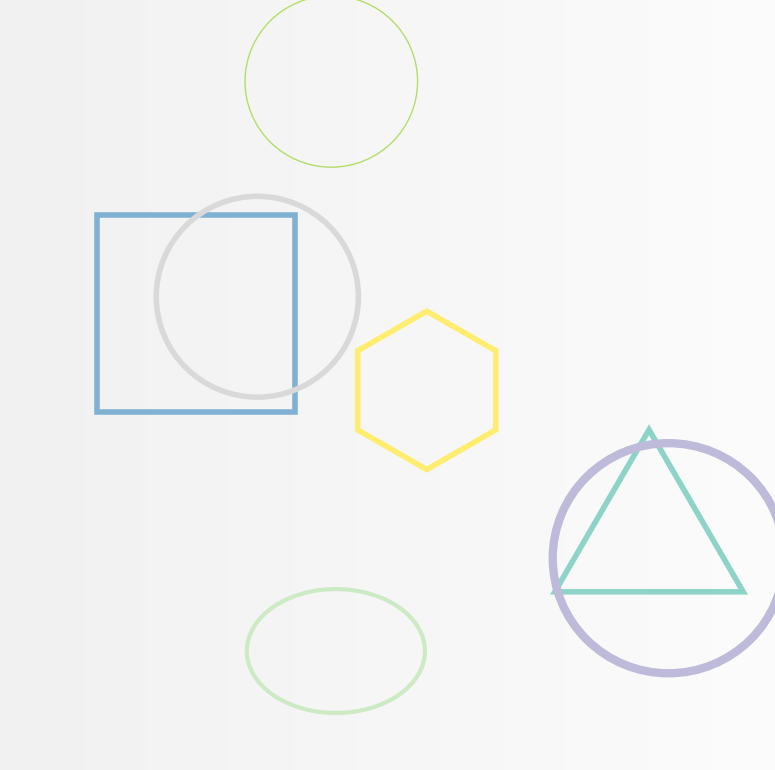[{"shape": "triangle", "thickness": 2, "radius": 0.7, "center": [0.837, 0.302]}, {"shape": "circle", "thickness": 3, "radius": 0.75, "center": [0.863, 0.275]}, {"shape": "square", "thickness": 2, "radius": 0.64, "center": [0.253, 0.593]}, {"shape": "circle", "thickness": 0.5, "radius": 0.56, "center": [0.427, 0.894]}, {"shape": "circle", "thickness": 2, "radius": 0.65, "center": [0.332, 0.615]}, {"shape": "oval", "thickness": 1.5, "radius": 0.57, "center": [0.433, 0.155]}, {"shape": "hexagon", "thickness": 2, "radius": 0.51, "center": [0.551, 0.493]}]